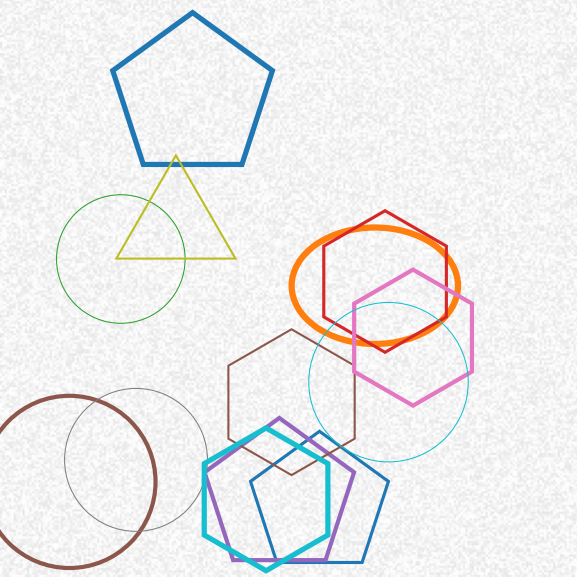[{"shape": "pentagon", "thickness": 1.5, "radius": 0.63, "center": [0.553, 0.127]}, {"shape": "pentagon", "thickness": 2.5, "radius": 0.73, "center": [0.334, 0.832]}, {"shape": "oval", "thickness": 3, "radius": 0.72, "center": [0.649, 0.504]}, {"shape": "circle", "thickness": 0.5, "radius": 0.56, "center": [0.209, 0.551]}, {"shape": "hexagon", "thickness": 1.5, "radius": 0.61, "center": [0.667, 0.512]}, {"shape": "pentagon", "thickness": 2, "radius": 0.68, "center": [0.484, 0.139]}, {"shape": "hexagon", "thickness": 1, "radius": 0.63, "center": [0.505, 0.303]}, {"shape": "circle", "thickness": 2, "radius": 0.75, "center": [0.12, 0.165]}, {"shape": "hexagon", "thickness": 2, "radius": 0.59, "center": [0.715, 0.415]}, {"shape": "circle", "thickness": 0.5, "radius": 0.62, "center": [0.236, 0.203]}, {"shape": "triangle", "thickness": 1, "radius": 0.6, "center": [0.305, 0.611]}, {"shape": "hexagon", "thickness": 2.5, "radius": 0.62, "center": [0.461, 0.134]}, {"shape": "circle", "thickness": 0.5, "radius": 0.69, "center": [0.673, 0.337]}]